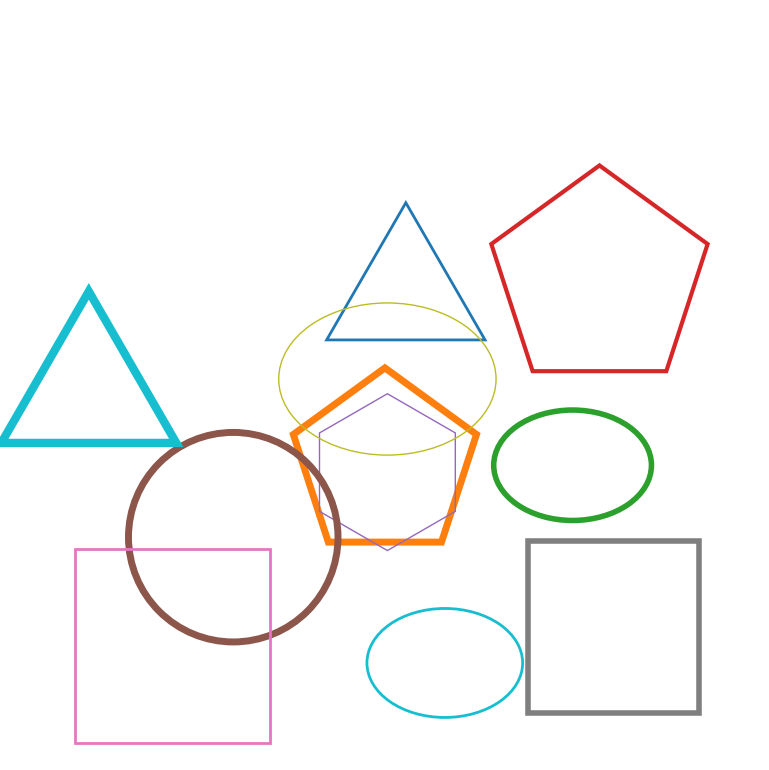[{"shape": "triangle", "thickness": 1, "radius": 0.59, "center": [0.527, 0.618]}, {"shape": "pentagon", "thickness": 2.5, "radius": 0.63, "center": [0.5, 0.397]}, {"shape": "oval", "thickness": 2, "radius": 0.51, "center": [0.744, 0.396]}, {"shape": "pentagon", "thickness": 1.5, "radius": 0.74, "center": [0.779, 0.637]}, {"shape": "hexagon", "thickness": 0.5, "radius": 0.51, "center": [0.503, 0.387]}, {"shape": "circle", "thickness": 2.5, "radius": 0.68, "center": [0.303, 0.302]}, {"shape": "square", "thickness": 1, "radius": 0.63, "center": [0.224, 0.161]}, {"shape": "square", "thickness": 2, "radius": 0.56, "center": [0.797, 0.186]}, {"shape": "oval", "thickness": 0.5, "radius": 0.71, "center": [0.503, 0.508]}, {"shape": "oval", "thickness": 1, "radius": 0.51, "center": [0.578, 0.139]}, {"shape": "triangle", "thickness": 3, "radius": 0.66, "center": [0.115, 0.49]}]